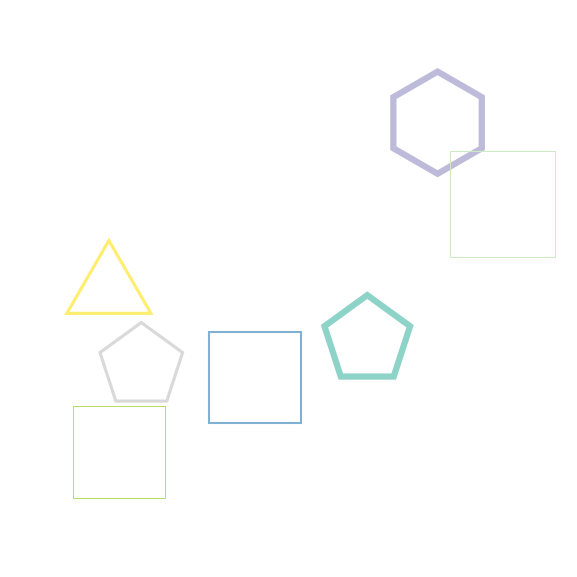[{"shape": "pentagon", "thickness": 3, "radius": 0.39, "center": [0.636, 0.41]}, {"shape": "hexagon", "thickness": 3, "radius": 0.44, "center": [0.758, 0.787]}, {"shape": "square", "thickness": 1, "radius": 0.4, "center": [0.442, 0.345]}, {"shape": "square", "thickness": 0.5, "radius": 0.4, "center": [0.206, 0.216]}, {"shape": "pentagon", "thickness": 1.5, "radius": 0.38, "center": [0.245, 0.365]}, {"shape": "square", "thickness": 0.5, "radius": 0.46, "center": [0.87, 0.645]}, {"shape": "triangle", "thickness": 1.5, "radius": 0.42, "center": [0.189, 0.499]}]